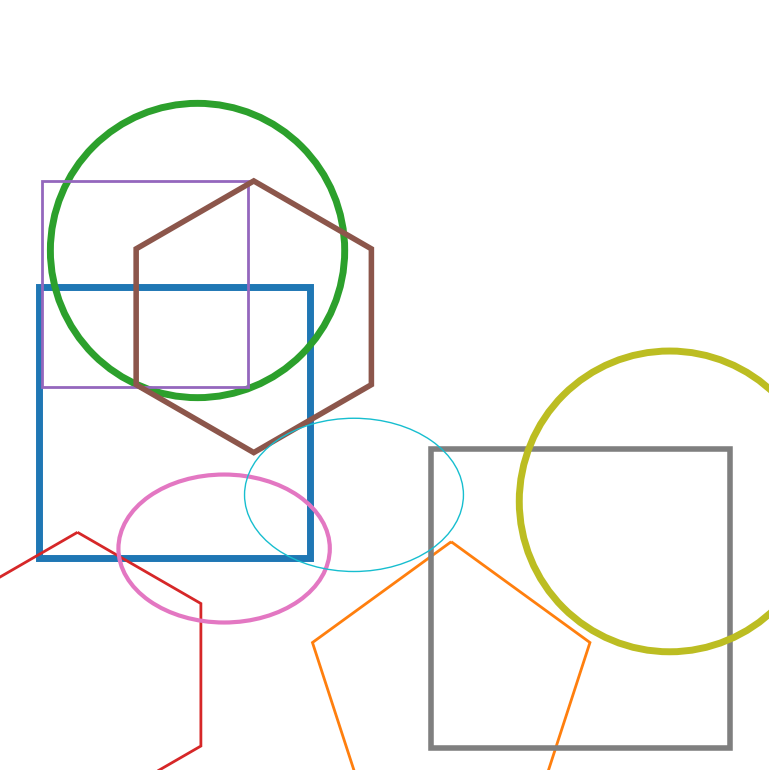[{"shape": "square", "thickness": 2.5, "radius": 0.88, "center": [0.226, 0.451]}, {"shape": "pentagon", "thickness": 1, "radius": 0.95, "center": [0.586, 0.107]}, {"shape": "circle", "thickness": 2.5, "radius": 0.96, "center": [0.257, 0.675]}, {"shape": "hexagon", "thickness": 1, "radius": 0.93, "center": [0.101, 0.124]}, {"shape": "square", "thickness": 1, "radius": 0.67, "center": [0.189, 0.631]}, {"shape": "hexagon", "thickness": 2, "radius": 0.88, "center": [0.33, 0.589]}, {"shape": "oval", "thickness": 1.5, "radius": 0.69, "center": [0.291, 0.288]}, {"shape": "square", "thickness": 2, "radius": 0.97, "center": [0.754, 0.223]}, {"shape": "circle", "thickness": 2.5, "radius": 0.98, "center": [0.87, 0.349]}, {"shape": "oval", "thickness": 0.5, "radius": 0.71, "center": [0.46, 0.357]}]